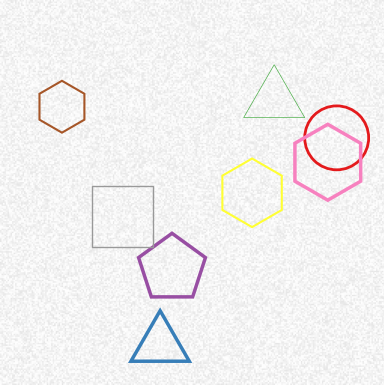[{"shape": "circle", "thickness": 2, "radius": 0.42, "center": [0.875, 0.642]}, {"shape": "triangle", "thickness": 2.5, "radius": 0.44, "center": [0.416, 0.105]}, {"shape": "triangle", "thickness": 0.5, "radius": 0.46, "center": [0.712, 0.74]}, {"shape": "pentagon", "thickness": 2.5, "radius": 0.46, "center": [0.447, 0.303]}, {"shape": "hexagon", "thickness": 1.5, "radius": 0.45, "center": [0.655, 0.499]}, {"shape": "hexagon", "thickness": 1.5, "radius": 0.34, "center": [0.161, 0.723]}, {"shape": "hexagon", "thickness": 2.5, "radius": 0.49, "center": [0.851, 0.579]}, {"shape": "square", "thickness": 1, "radius": 0.39, "center": [0.318, 0.438]}]